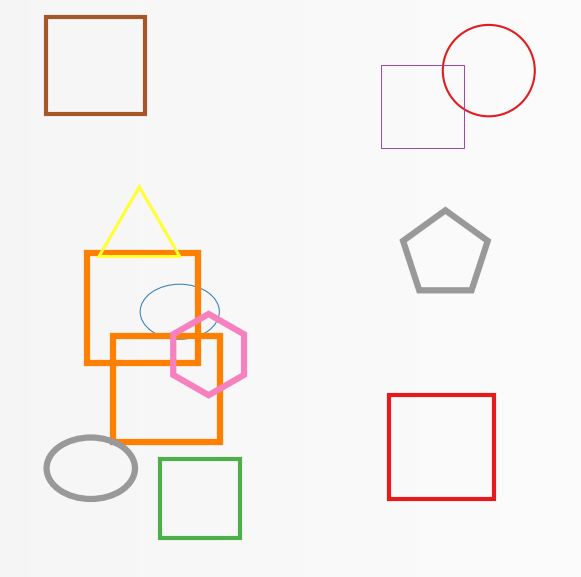[{"shape": "square", "thickness": 2, "radius": 0.45, "center": [0.759, 0.226]}, {"shape": "circle", "thickness": 1, "radius": 0.4, "center": [0.841, 0.877]}, {"shape": "oval", "thickness": 0.5, "radius": 0.34, "center": [0.309, 0.459]}, {"shape": "square", "thickness": 2, "radius": 0.34, "center": [0.344, 0.137]}, {"shape": "square", "thickness": 0.5, "radius": 0.36, "center": [0.726, 0.815]}, {"shape": "square", "thickness": 3, "radius": 0.48, "center": [0.246, 0.466]}, {"shape": "square", "thickness": 3, "radius": 0.46, "center": [0.287, 0.326]}, {"shape": "triangle", "thickness": 1.5, "radius": 0.4, "center": [0.24, 0.595]}, {"shape": "square", "thickness": 2, "radius": 0.42, "center": [0.164, 0.886]}, {"shape": "hexagon", "thickness": 3, "radius": 0.35, "center": [0.359, 0.385]}, {"shape": "oval", "thickness": 3, "radius": 0.38, "center": [0.156, 0.188]}, {"shape": "pentagon", "thickness": 3, "radius": 0.38, "center": [0.766, 0.558]}]